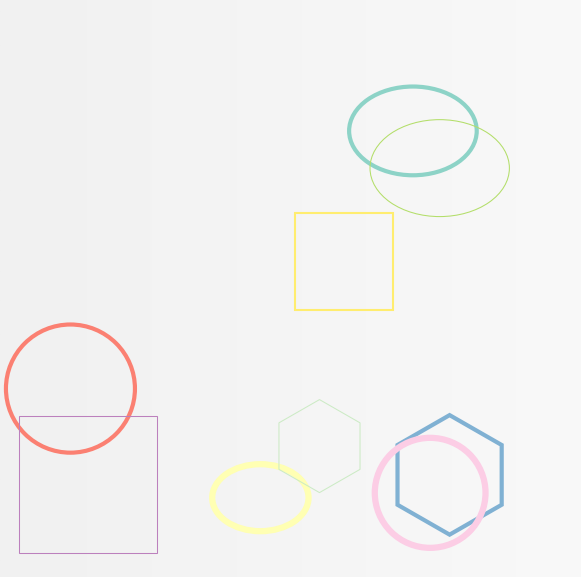[{"shape": "oval", "thickness": 2, "radius": 0.55, "center": [0.71, 0.772]}, {"shape": "oval", "thickness": 3, "radius": 0.41, "center": [0.448, 0.137]}, {"shape": "circle", "thickness": 2, "radius": 0.55, "center": [0.121, 0.326]}, {"shape": "hexagon", "thickness": 2, "radius": 0.52, "center": [0.774, 0.177]}, {"shape": "oval", "thickness": 0.5, "radius": 0.6, "center": [0.756, 0.708]}, {"shape": "circle", "thickness": 3, "radius": 0.48, "center": [0.74, 0.146]}, {"shape": "square", "thickness": 0.5, "radius": 0.59, "center": [0.152, 0.16]}, {"shape": "hexagon", "thickness": 0.5, "radius": 0.4, "center": [0.55, 0.227]}, {"shape": "square", "thickness": 1, "radius": 0.42, "center": [0.591, 0.547]}]